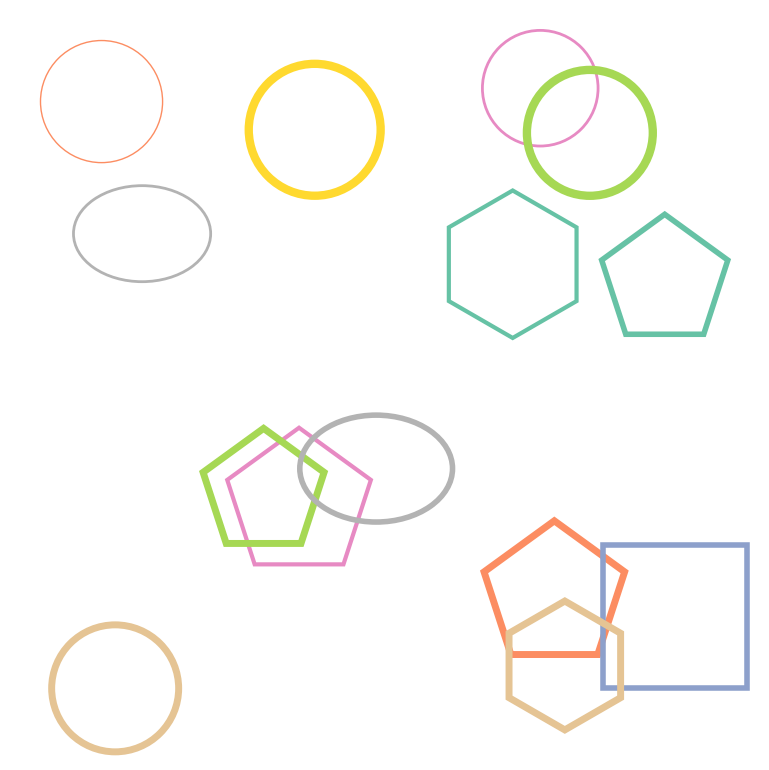[{"shape": "hexagon", "thickness": 1.5, "radius": 0.48, "center": [0.666, 0.657]}, {"shape": "pentagon", "thickness": 2, "radius": 0.43, "center": [0.863, 0.636]}, {"shape": "pentagon", "thickness": 2.5, "radius": 0.48, "center": [0.72, 0.228]}, {"shape": "circle", "thickness": 0.5, "radius": 0.4, "center": [0.132, 0.868]}, {"shape": "square", "thickness": 2, "radius": 0.47, "center": [0.877, 0.199]}, {"shape": "circle", "thickness": 1, "radius": 0.38, "center": [0.702, 0.885]}, {"shape": "pentagon", "thickness": 1.5, "radius": 0.49, "center": [0.388, 0.346]}, {"shape": "circle", "thickness": 3, "radius": 0.41, "center": [0.766, 0.827]}, {"shape": "pentagon", "thickness": 2.5, "radius": 0.41, "center": [0.342, 0.361]}, {"shape": "circle", "thickness": 3, "radius": 0.43, "center": [0.409, 0.831]}, {"shape": "hexagon", "thickness": 2.5, "radius": 0.42, "center": [0.734, 0.136]}, {"shape": "circle", "thickness": 2.5, "radius": 0.41, "center": [0.15, 0.106]}, {"shape": "oval", "thickness": 1, "radius": 0.45, "center": [0.185, 0.697]}, {"shape": "oval", "thickness": 2, "radius": 0.5, "center": [0.489, 0.391]}]